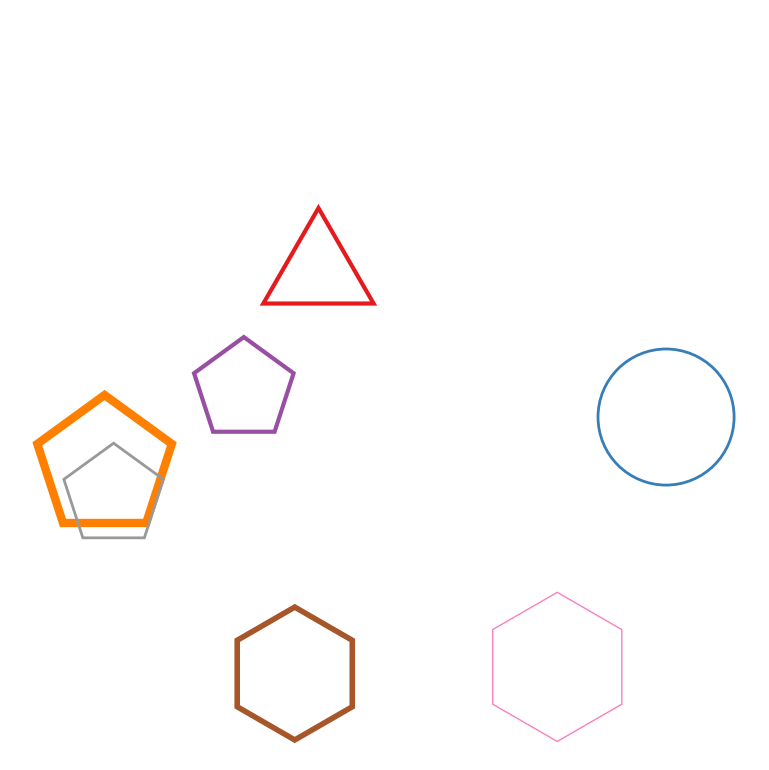[{"shape": "triangle", "thickness": 1.5, "radius": 0.41, "center": [0.414, 0.647]}, {"shape": "circle", "thickness": 1, "radius": 0.44, "center": [0.865, 0.458]}, {"shape": "pentagon", "thickness": 1.5, "radius": 0.34, "center": [0.317, 0.494]}, {"shape": "pentagon", "thickness": 3, "radius": 0.46, "center": [0.136, 0.395]}, {"shape": "hexagon", "thickness": 2, "radius": 0.43, "center": [0.383, 0.125]}, {"shape": "hexagon", "thickness": 0.5, "radius": 0.48, "center": [0.724, 0.134]}, {"shape": "pentagon", "thickness": 1, "radius": 0.34, "center": [0.148, 0.356]}]